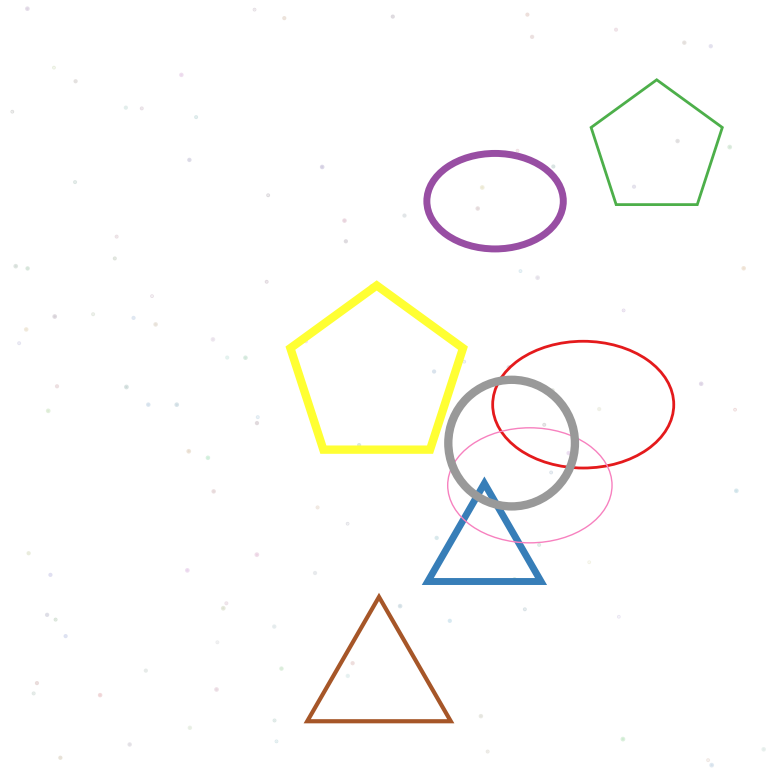[{"shape": "oval", "thickness": 1, "radius": 0.59, "center": [0.757, 0.474]}, {"shape": "triangle", "thickness": 2.5, "radius": 0.42, "center": [0.629, 0.287]}, {"shape": "pentagon", "thickness": 1, "radius": 0.45, "center": [0.853, 0.807]}, {"shape": "oval", "thickness": 2.5, "radius": 0.44, "center": [0.643, 0.739]}, {"shape": "pentagon", "thickness": 3, "radius": 0.59, "center": [0.489, 0.511]}, {"shape": "triangle", "thickness": 1.5, "radius": 0.54, "center": [0.492, 0.117]}, {"shape": "oval", "thickness": 0.5, "radius": 0.53, "center": [0.688, 0.37]}, {"shape": "circle", "thickness": 3, "radius": 0.41, "center": [0.664, 0.425]}]